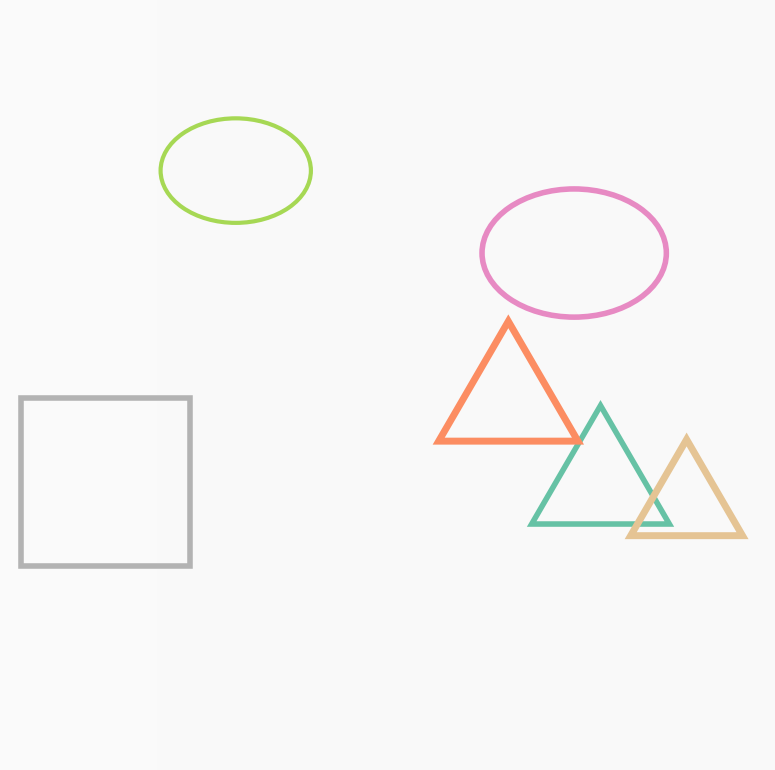[{"shape": "triangle", "thickness": 2, "radius": 0.51, "center": [0.775, 0.371]}, {"shape": "triangle", "thickness": 2.5, "radius": 0.52, "center": [0.656, 0.479]}, {"shape": "oval", "thickness": 2, "radius": 0.59, "center": [0.741, 0.671]}, {"shape": "oval", "thickness": 1.5, "radius": 0.48, "center": [0.304, 0.778]}, {"shape": "triangle", "thickness": 2.5, "radius": 0.42, "center": [0.886, 0.346]}, {"shape": "square", "thickness": 2, "radius": 0.55, "center": [0.136, 0.374]}]